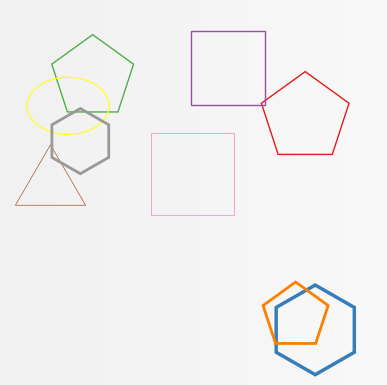[{"shape": "pentagon", "thickness": 1, "radius": 0.59, "center": [0.788, 0.695]}, {"shape": "hexagon", "thickness": 2.5, "radius": 0.58, "center": [0.814, 0.143]}, {"shape": "pentagon", "thickness": 1, "radius": 0.55, "center": [0.239, 0.799]}, {"shape": "square", "thickness": 1, "radius": 0.48, "center": [0.588, 0.823]}, {"shape": "pentagon", "thickness": 2, "radius": 0.44, "center": [0.763, 0.179]}, {"shape": "oval", "thickness": 1, "radius": 0.53, "center": [0.176, 0.725]}, {"shape": "triangle", "thickness": 0.5, "radius": 0.52, "center": [0.13, 0.519]}, {"shape": "square", "thickness": 0.5, "radius": 0.53, "center": [0.497, 0.548]}, {"shape": "hexagon", "thickness": 2, "radius": 0.42, "center": [0.207, 0.634]}]